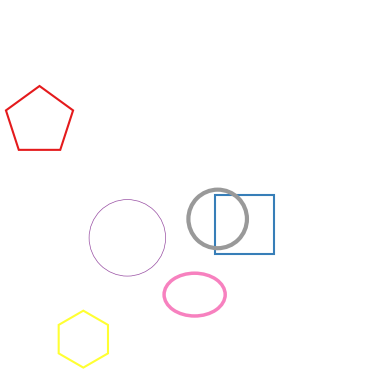[{"shape": "pentagon", "thickness": 1.5, "radius": 0.46, "center": [0.103, 0.685]}, {"shape": "square", "thickness": 1.5, "radius": 0.38, "center": [0.636, 0.418]}, {"shape": "circle", "thickness": 0.5, "radius": 0.5, "center": [0.331, 0.382]}, {"shape": "hexagon", "thickness": 1.5, "radius": 0.37, "center": [0.216, 0.119]}, {"shape": "oval", "thickness": 2.5, "radius": 0.4, "center": [0.506, 0.235]}, {"shape": "circle", "thickness": 3, "radius": 0.38, "center": [0.565, 0.431]}]